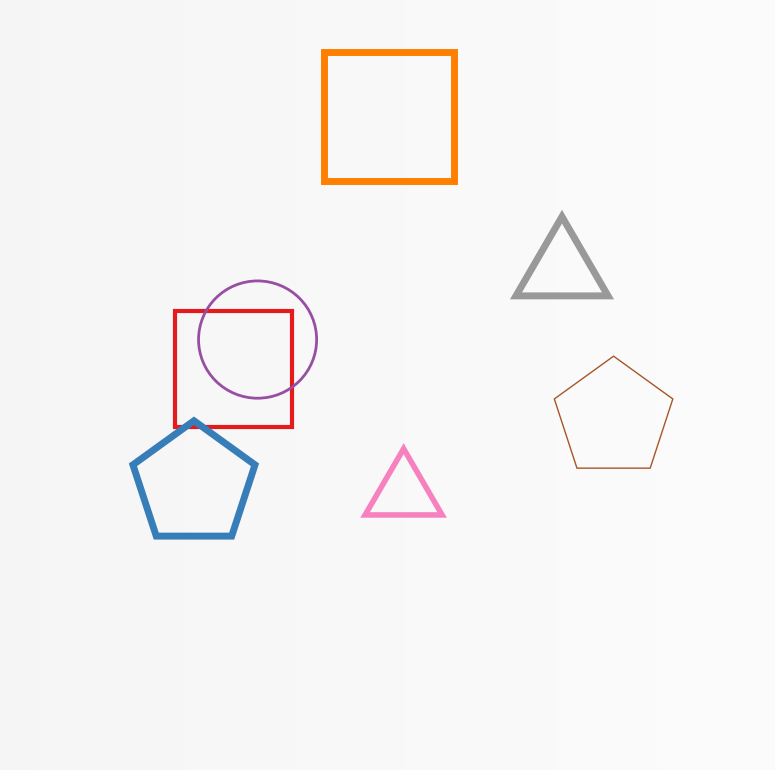[{"shape": "square", "thickness": 1.5, "radius": 0.38, "center": [0.302, 0.521]}, {"shape": "pentagon", "thickness": 2.5, "radius": 0.41, "center": [0.25, 0.371]}, {"shape": "circle", "thickness": 1, "radius": 0.38, "center": [0.332, 0.559]}, {"shape": "square", "thickness": 2.5, "radius": 0.42, "center": [0.502, 0.849]}, {"shape": "pentagon", "thickness": 0.5, "radius": 0.4, "center": [0.792, 0.457]}, {"shape": "triangle", "thickness": 2, "radius": 0.29, "center": [0.521, 0.36]}, {"shape": "triangle", "thickness": 2.5, "radius": 0.34, "center": [0.725, 0.65]}]